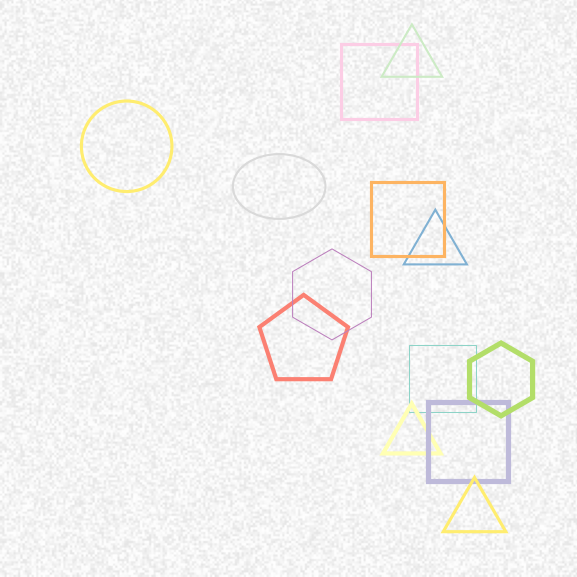[{"shape": "square", "thickness": 0.5, "radius": 0.29, "center": [0.766, 0.344]}, {"shape": "triangle", "thickness": 2, "radius": 0.29, "center": [0.713, 0.243]}, {"shape": "square", "thickness": 2.5, "radius": 0.34, "center": [0.81, 0.234]}, {"shape": "pentagon", "thickness": 2, "radius": 0.4, "center": [0.526, 0.408]}, {"shape": "triangle", "thickness": 1, "radius": 0.32, "center": [0.754, 0.573]}, {"shape": "square", "thickness": 1.5, "radius": 0.32, "center": [0.706, 0.62]}, {"shape": "hexagon", "thickness": 2.5, "radius": 0.32, "center": [0.868, 0.342]}, {"shape": "square", "thickness": 1.5, "radius": 0.33, "center": [0.657, 0.858]}, {"shape": "oval", "thickness": 1, "radius": 0.4, "center": [0.483, 0.676]}, {"shape": "hexagon", "thickness": 0.5, "radius": 0.39, "center": [0.575, 0.489]}, {"shape": "triangle", "thickness": 1, "radius": 0.3, "center": [0.713, 0.896]}, {"shape": "triangle", "thickness": 1.5, "radius": 0.31, "center": [0.822, 0.11]}, {"shape": "circle", "thickness": 1.5, "radius": 0.39, "center": [0.219, 0.746]}]